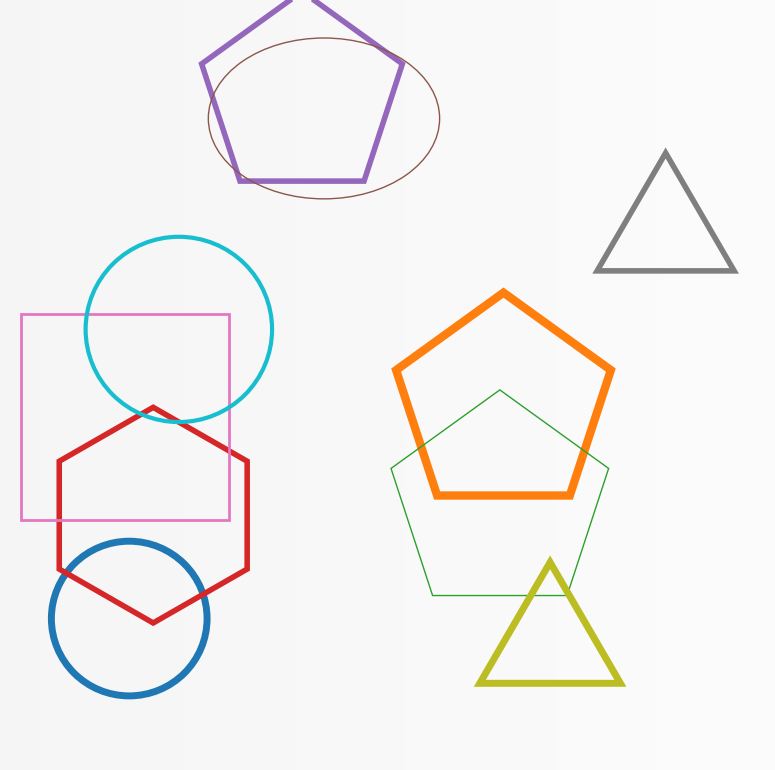[{"shape": "circle", "thickness": 2.5, "radius": 0.5, "center": [0.167, 0.197]}, {"shape": "pentagon", "thickness": 3, "radius": 0.73, "center": [0.65, 0.474]}, {"shape": "pentagon", "thickness": 0.5, "radius": 0.74, "center": [0.645, 0.346]}, {"shape": "hexagon", "thickness": 2, "radius": 0.7, "center": [0.198, 0.331]}, {"shape": "pentagon", "thickness": 2, "radius": 0.68, "center": [0.39, 0.875]}, {"shape": "oval", "thickness": 0.5, "radius": 0.75, "center": [0.418, 0.846]}, {"shape": "square", "thickness": 1, "radius": 0.67, "center": [0.161, 0.459]}, {"shape": "triangle", "thickness": 2, "radius": 0.51, "center": [0.859, 0.699]}, {"shape": "triangle", "thickness": 2.5, "radius": 0.52, "center": [0.71, 0.165]}, {"shape": "circle", "thickness": 1.5, "radius": 0.6, "center": [0.231, 0.572]}]